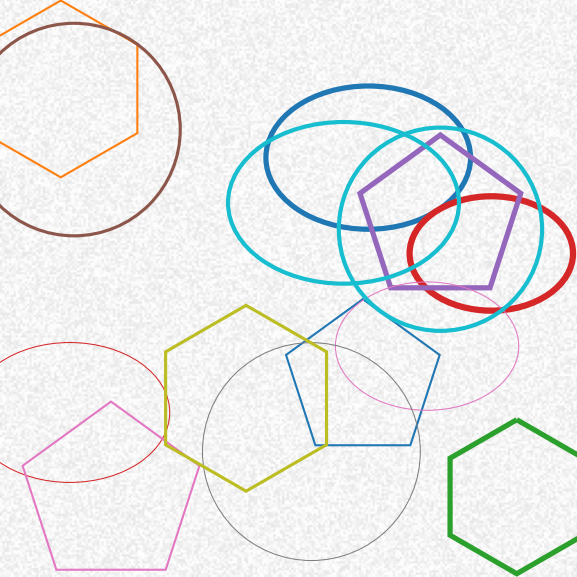[{"shape": "pentagon", "thickness": 1, "radius": 0.7, "center": [0.628, 0.341]}, {"shape": "oval", "thickness": 2.5, "radius": 0.89, "center": [0.638, 0.726]}, {"shape": "hexagon", "thickness": 1, "radius": 0.77, "center": [0.105, 0.845]}, {"shape": "hexagon", "thickness": 2.5, "radius": 0.67, "center": [0.895, 0.139]}, {"shape": "oval", "thickness": 3, "radius": 0.71, "center": [0.851, 0.56]}, {"shape": "oval", "thickness": 0.5, "radius": 0.87, "center": [0.121, 0.285]}, {"shape": "pentagon", "thickness": 2.5, "radius": 0.73, "center": [0.763, 0.619]}, {"shape": "circle", "thickness": 1.5, "radius": 0.92, "center": [0.128, 0.775]}, {"shape": "oval", "thickness": 0.5, "radius": 0.79, "center": [0.74, 0.4]}, {"shape": "pentagon", "thickness": 1, "radius": 0.8, "center": [0.192, 0.143]}, {"shape": "circle", "thickness": 0.5, "radius": 0.94, "center": [0.539, 0.217]}, {"shape": "hexagon", "thickness": 1.5, "radius": 0.8, "center": [0.426, 0.31]}, {"shape": "circle", "thickness": 2, "radius": 0.88, "center": [0.763, 0.602]}, {"shape": "oval", "thickness": 2, "radius": 1.0, "center": [0.595, 0.648]}]